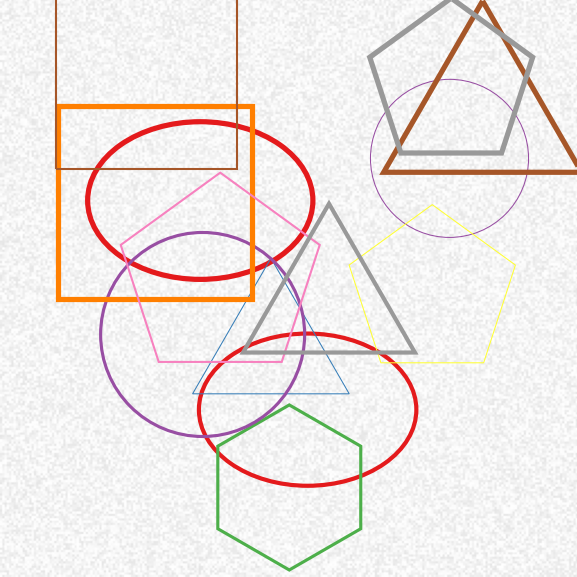[{"shape": "oval", "thickness": 2, "radius": 0.94, "center": [0.533, 0.29]}, {"shape": "oval", "thickness": 2.5, "radius": 0.98, "center": [0.347, 0.652]}, {"shape": "triangle", "thickness": 0.5, "radius": 0.78, "center": [0.469, 0.396]}, {"shape": "hexagon", "thickness": 1.5, "radius": 0.71, "center": [0.501, 0.155]}, {"shape": "circle", "thickness": 1.5, "radius": 0.88, "center": [0.351, 0.42]}, {"shape": "circle", "thickness": 0.5, "radius": 0.68, "center": [0.778, 0.725]}, {"shape": "square", "thickness": 2.5, "radius": 0.84, "center": [0.268, 0.648]}, {"shape": "pentagon", "thickness": 0.5, "radius": 0.76, "center": [0.749, 0.493]}, {"shape": "square", "thickness": 1, "radius": 0.78, "center": [0.253, 0.863]}, {"shape": "triangle", "thickness": 2.5, "radius": 0.99, "center": [0.836, 0.8]}, {"shape": "pentagon", "thickness": 1, "radius": 0.91, "center": [0.381, 0.519]}, {"shape": "triangle", "thickness": 2, "radius": 0.86, "center": [0.57, 0.475]}, {"shape": "pentagon", "thickness": 2.5, "radius": 0.74, "center": [0.781, 0.854]}]